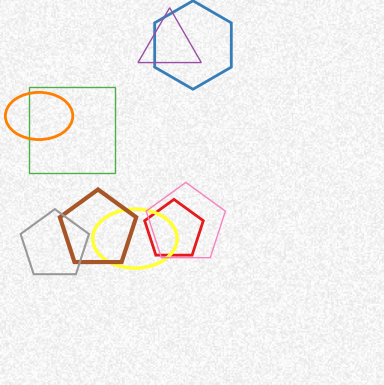[{"shape": "pentagon", "thickness": 2, "radius": 0.4, "center": [0.452, 0.402]}, {"shape": "hexagon", "thickness": 2, "radius": 0.57, "center": [0.501, 0.883]}, {"shape": "square", "thickness": 1, "radius": 0.56, "center": [0.187, 0.663]}, {"shape": "triangle", "thickness": 1, "radius": 0.47, "center": [0.441, 0.885]}, {"shape": "oval", "thickness": 2, "radius": 0.44, "center": [0.101, 0.699]}, {"shape": "oval", "thickness": 2.5, "radius": 0.55, "center": [0.35, 0.38]}, {"shape": "pentagon", "thickness": 3, "radius": 0.52, "center": [0.255, 0.404]}, {"shape": "pentagon", "thickness": 1, "radius": 0.54, "center": [0.483, 0.418]}, {"shape": "pentagon", "thickness": 1.5, "radius": 0.47, "center": [0.142, 0.363]}]